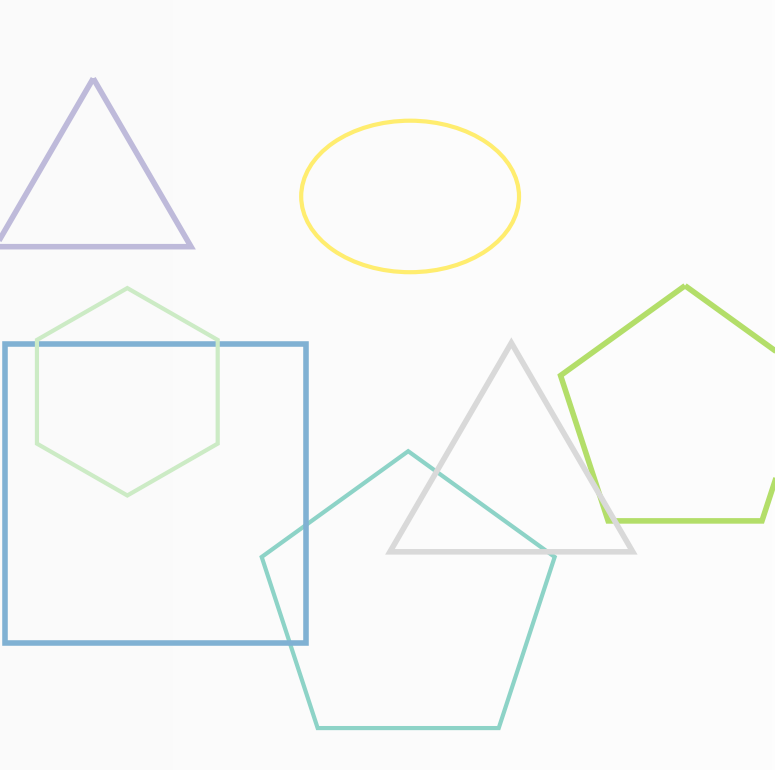[{"shape": "pentagon", "thickness": 1.5, "radius": 0.99, "center": [0.527, 0.215]}, {"shape": "triangle", "thickness": 2, "radius": 0.73, "center": [0.12, 0.752]}, {"shape": "square", "thickness": 2, "radius": 0.97, "center": [0.201, 0.359]}, {"shape": "pentagon", "thickness": 2, "radius": 0.84, "center": [0.884, 0.46]}, {"shape": "triangle", "thickness": 2, "radius": 0.9, "center": [0.66, 0.374]}, {"shape": "hexagon", "thickness": 1.5, "radius": 0.67, "center": [0.164, 0.491]}, {"shape": "oval", "thickness": 1.5, "radius": 0.7, "center": [0.529, 0.745]}]